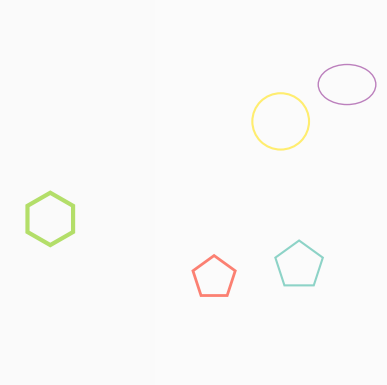[{"shape": "pentagon", "thickness": 1.5, "radius": 0.32, "center": [0.772, 0.311]}, {"shape": "pentagon", "thickness": 2, "radius": 0.29, "center": [0.552, 0.279]}, {"shape": "hexagon", "thickness": 3, "radius": 0.34, "center": [0.13, 0.431]}, {"shape": "oval", "thickness": 1, "radius": 0.37, "center": [0.896, 0.78]}, {"shape": "circle", "thickness": 1.5, "radius": 0.37, "center": [0.724, 0.685]}]